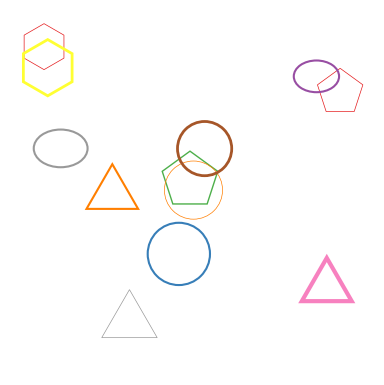[{"shape": "hexagon", "thickness": 0.5, "radius": 0.3, "center": [0.114, 0.879]}, {"shape": "pentagon", "thickness": 0.5, "radius": 0.31, "center": [0.884, 0.761]}, {"shape": "circle", "thickness": 1.5, "radius": 0.4, "center": [0.465, 0.34]}, {"shape": "pentagon", "thickness": 1, "radius": 0.38, "center": [0.493, 0.532]}, {"shape": "oval", "thickness": 1.5, "radius": 0.29, "center": [0.822, 0.802]}, {"shape": "circle", "thickness": 0.5, "radius": 0.38, "center": [0.503, 0.506]}, {"shape": "triangle", "thickness": 1.5, "radius": 0.39, "center": [0.292, 0.496]}, {"shape": "hexagon", "thickness": 2, "radius": 0.37, "center": [0.124, 0.824]}, {"shape": "circle", "thickness": 2, "radius": 0.35, "center": [0.531, 0.614]}, {"shape": "triangle", "thickness": 3, "radius": 0.37, "center": [0.849, 0.255]}, {"shape": "oval", "thickness": 1.5, "radius": 0.35, "center": [0.158, 0.615]}, {"shape": "triangle", "thickness": 0.5, "radius": 0.42, "center": [0.336, 0.165]}]